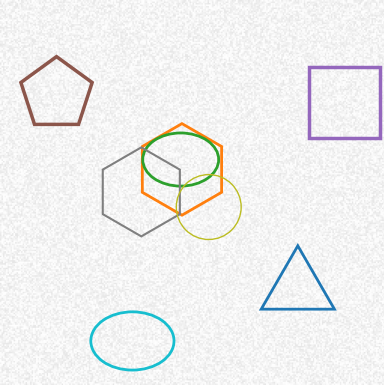[{"shape": "triangle", "thickness": 2, "radius": 0.55, "center": [0.774, 0.252]}, {"shape": "hexagon", "thickness": 2, "radius": 0.59, "center": [0.473, 0.56]}, {"shape": "oval", "thickness": 2, "radius": 0.49, "center": [0.469, 0.586]}, {"shape": "square", "thickness": 2.5, "radius": 0.46, "center": [0.894, 0.734]}, {"shape": "pentagon", "thickness": 2.5, "radius": 0.49, "center": [0.147, 0.756]}, {"shape": "hexagon", "thickness": 1.5, "radius": 0.58, "center": [0.367, 0.502]}, {"shape": "circle", "thickness": 1, "radius": 0.42, "center": [0.542, 0.462]}, {"shape": "oval", "thickness": 2, "radius": 0.54, "center": [0.344, 0.114]}]